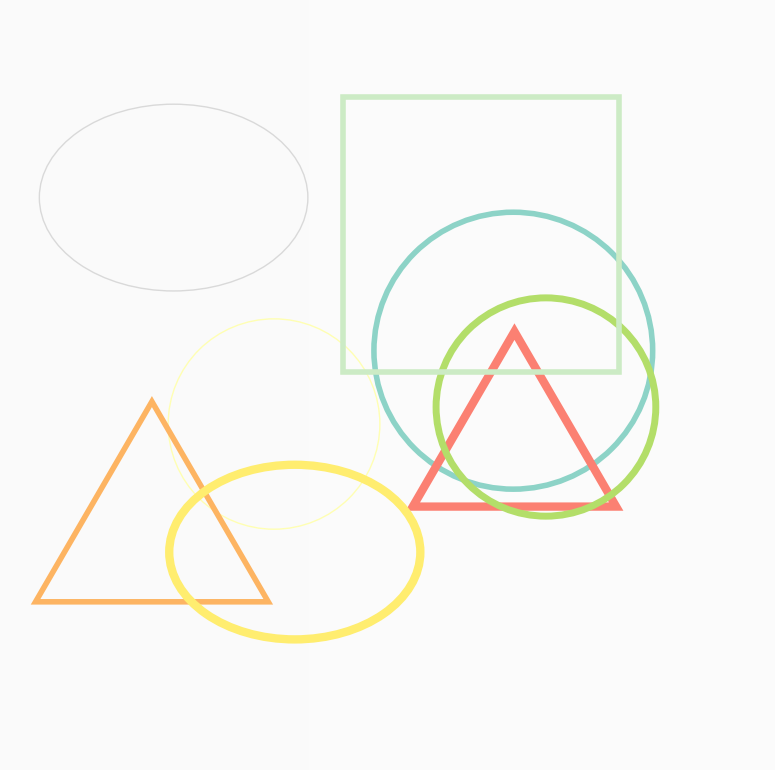[{"shape": "circle", "thickness": 2, "radius": 0.9, "center": [0.662, 0.545]}, {"shape": "circle", "thickness": 0.5, "radius": 0.68, "center": [0.354, 0.449]}, {"shape": "triangle", "thickness": 3, "radius": 0.76, "center": [0.664, 0.418]}, {"shape": "triangle", "thickness": 2, "radius": 0.87, "center": [0.196, 0.305]}, {"shape": "circle", "thickness": 2.5, "radius": 0.71, "center": [0.704, 0.471]}, {"shape": "oval", "thickness": 0.5, "radius": 0.87, "center": [0.224, 0.743]}, {"shape": "square", "thickness": 2, "radius": 0.89, "center": [0.62, 0.696]}, {"shape": "oval", "thickness": 3, "radius": 0.81, "center": [0.38, 0.283]}]